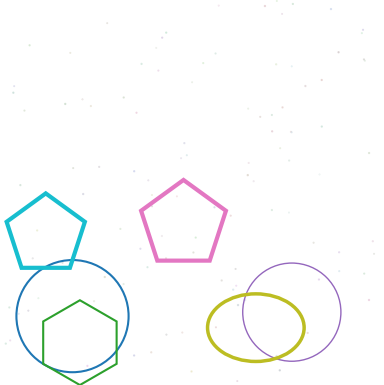[{"shape": "circle", "thickness": 1.5, "radius": 0.73, "center": [0.188, 0.179]}, {"shape": "hexagon", "thickness": 1.5, "radius": 0.55, "center": [0.208, 0.11]}, {"shape": "circle", "thickness": 1, "radius": 0.64, "center": [0.758, 0.189]}, {"shape": "pentagon", "thickness": 3, "radius": 0.58, "center": [0.477, 0.417]}, {"shape": "oval", "thickness": 2.5, "radius": 0.63, "center": [0.665, 0.149]}, {"shape": "pentagon", "thickness": 3, "radius": 0.53, "center": [0.119, 0.391]}]